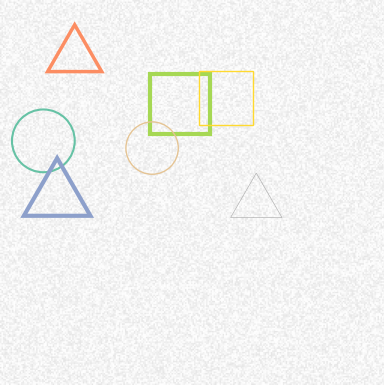[{"shape": "circle", "thickness": 1.5, "radius": 0.41, "center": [0.113, 0.634]}, {"shape": "triangle", "thickness": 2.5, "radius": 0.41, "center": [0.194, 0.855]}, {"shape": "triangle", "thickness": 3, "radius": 0.5, "center": [0.148, 0.489]}, {"shape": "square", "thickness": 3, "radius": 0.39, "center": [0.467, 0.73]}, {"shape": "square", "thickness": 1, "radius": 0.35, "center": [0.587, 0.745]}, {"shape": "circle", "thickness": 1, "radius": 0.34, "center": [0.395, 0.615]}, {"shape": "triangle", "thickness": 0.5, "radius": 0.39, "center": [0.666, 0.473]}]